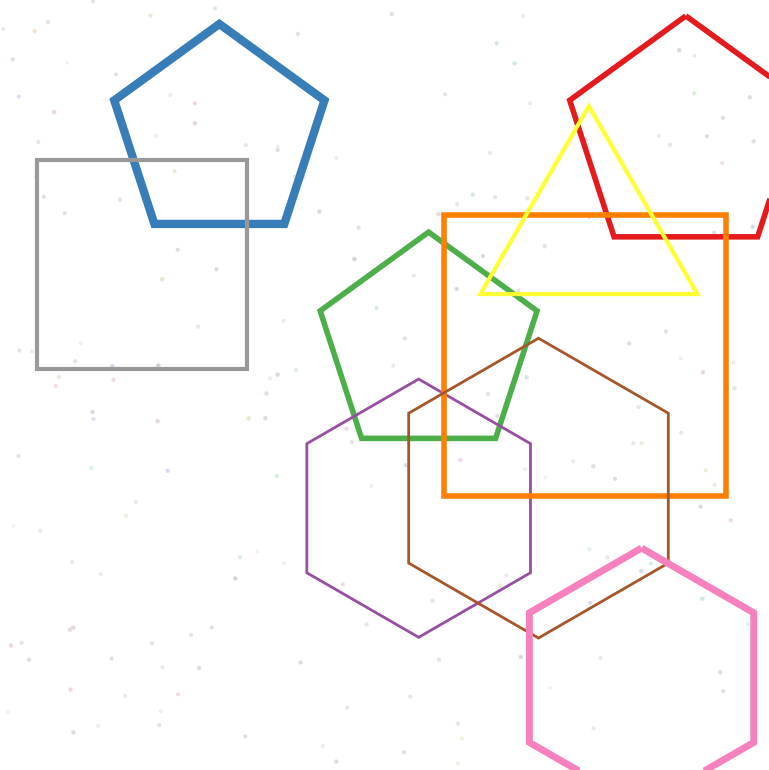[{"shape": "pentagon", "thickness": 2, "radius": 0.79, "center": [0.891, 0.821]}, {"shape": "pentagon", "thickness": 3, "radius": 0.72, "center": [0.285, 0.825]}, {"shape": "pentagon", "thickness": 2, "radius": 0.74, "center": [0.557, 0.55]}, {"shape": "hexagon", "thickness": 1, "radius": 0.84, "center": [0.544, 0.34]}, {"shape": "square", "thickness": 2, "radius": 0.91, "center": [0.76, 0.538]}, {"shape": "triangle", "thickness": 1.5, "radius": 0.81, "center": [0.765, 0.699]}, {"shape": "hexagon", "thickness": 1, "radius": 0.97, "center": [0.699, 0.366]}, {"shape": "hexagon", "thickness": 2.5, "radius": 0.84, "center": [0.833, 0.12]}, {"shape": "square", "thickness": 1.5, "radius": 0.68, "center": [0.184, 0.656]}]